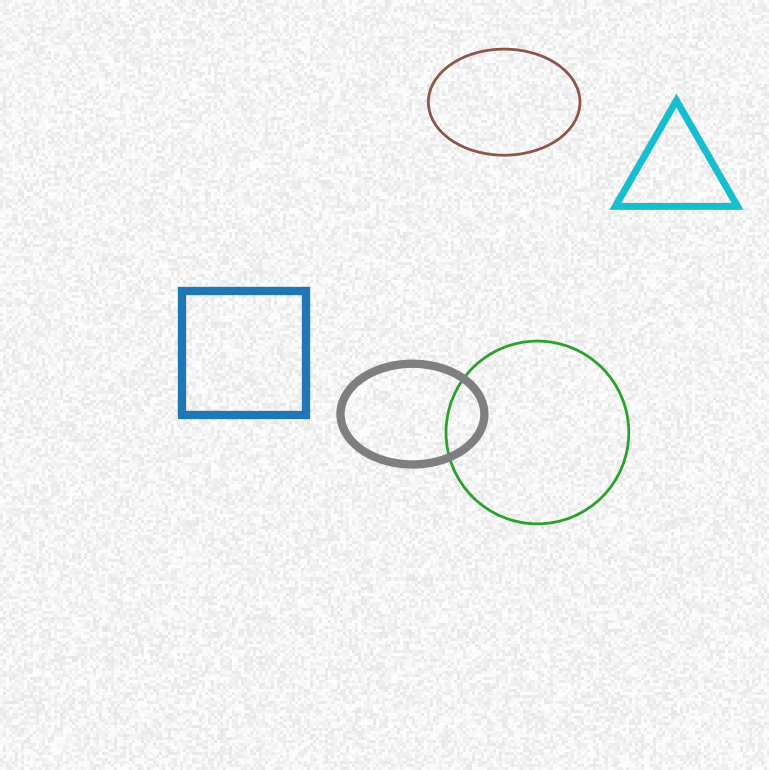[{"shape": "square", "thickness": 3, "radius": 0.4, "center": [0.317, 0.541]}, {"shape": "circle", "thickness": 1, "radius": 0.59, "center": [0.698, 0.438]}, {"shape": "oval", "thickness": 1, "radius": 0.49, "center": [0.655, 0.867]}, {"shape": "oval", "thickness": 3, "radius": 0.47, "center": [0.536, 0.462]}, {"shape": "triangle", "thickness": 2.5, "radius": 0.46, "center": [0.879, 0.778]}]